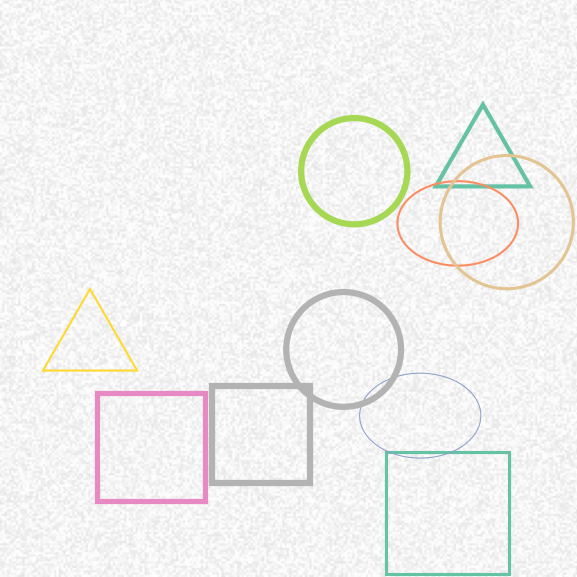[{"shape": "square", "thickness": 1.5, "radius": 0.53, "center": [0.775, 0.111]}, {"shape": "triangle", "thickness": 2, "radius": 0.47, "center": [0.836, 0.724]}, {"shape": "oval", "thickness": 1, "radius": 0.52, "center": [0.793, 0.612]}, {"shape": "oval", "thickness": 0.5, "radius": 0.52, "center": [0.728, 0.279]}, {"shape": "square", "thickness": 2.5, "radius": 0.47, "center": [0.261, 0.225]}, {"shape": "circle", "thickness": 3, "radius": 0.46, "center": [0.613, 0.703]}, {"shape": "triangle", "thickness": 1, "radius": 0.47, "center": [0.156, 0.405]}, {"shape": "circle", "thickness": 1.5, "radius": 0.58, "center": [0.878, 0.614]}, {"shape": "square", "thickness": 3, "radius": 0.42, "center": [0.452, 0.247]}, {"shape": "circle", "thickness": 3, "radius": 0.5, "center": [0.595, 0.394]}]